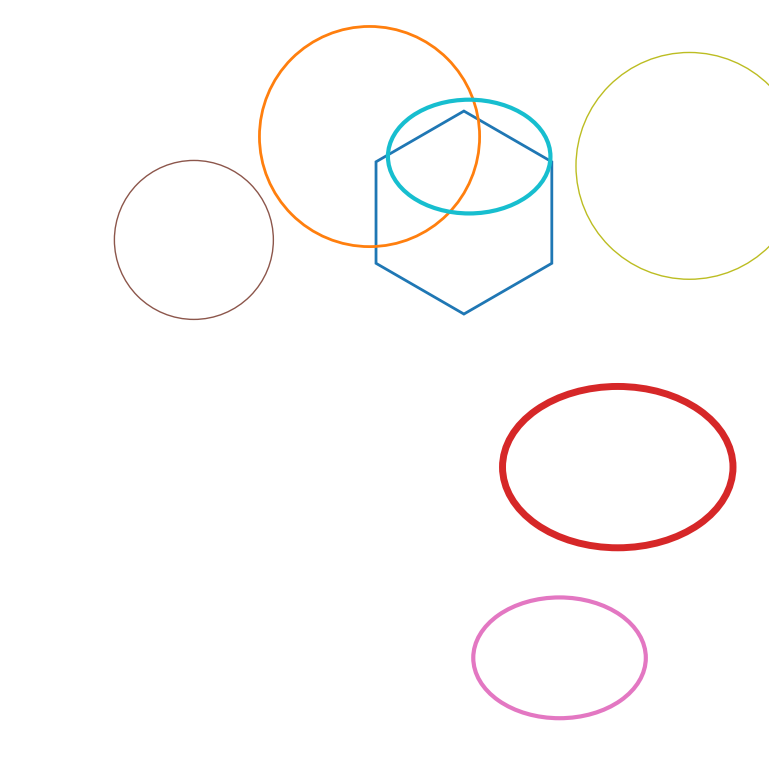[{"shape": "hexagon", "thickness": 1, "radius": 0.66, "center": [0.602, 0.724]}, {"shape": "circle", "thickness": 1, "radius": 0.71, "center": [0.48, 0.823]}, {"shape": "oval", "thickness": 2.5, "radius": 0.75, "center": [0.802, 0.393]}, {"shape": "circle", "thickness": 0.5, "radius": 0.52, "center": [0.252, 0.688]}, {"shape": "oval", "thickness": 1.5, "radius": 0.56, "center": [0.727, 0.146]}, {"shape": "circle", "thickness": 0.5, "radius": 0.74, "center": [0.895, 0.785]}, {"shape": "oval", "thickness": 1.5, "radius": 0.53, "center": [0.609, 0.797]}]